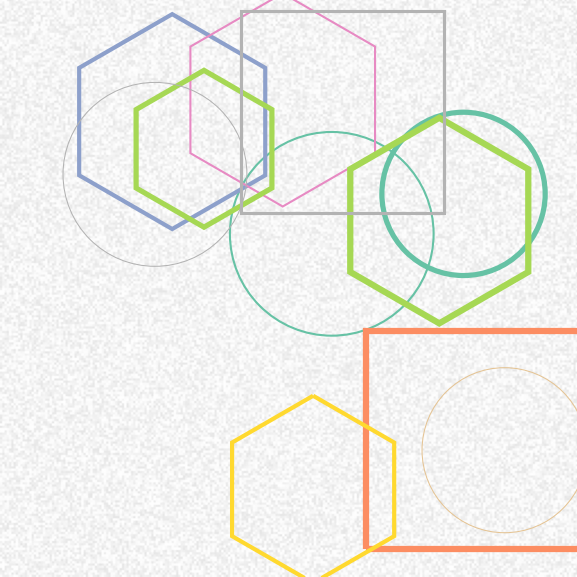[{"shape": "circle", "thickness": 2.5, "radius": 0.71, "center": [0.803, 0.663]}, {"shape": "circle", "thickness": 1, "radius": 0.88, "center": [0.574, 0.594]}, {"shape": "square", "thickness": 3, "radius": 0.94, "center": [0.823, 0.238]}, {"shape": "hexagon", "thickness": 2, "radius": 0.93, "center": [0.298, 0.789]}, {"shape": "hexagon", "thickness": 1, "radius": 0.92, "center": [0.49, 0.826]}, {"shape": "hexagon", "thickness": 2.5, "radius": 0.68, "center": [0.353, 0.742]}, {"shape": "hexagon", "thickness": 3, "radius": 0.89, "center": [0.761, 0.617]}, {"shape": "hexagon", "thickness": 2, "radius": 0.81, "center": [0.542, 0.152]}, {"shape": "circle", "thickness": 0.5, "radius": 0.71, "center": [0.874, 0.22]}, {"shape": "circle", "thickness": 0.5, "radius": 0.8, "center": [0.268, 0.697]}, {"shape": "square", "thickness": 1.5, "radius": 0.88, "center": [0.594, 0.805]}]